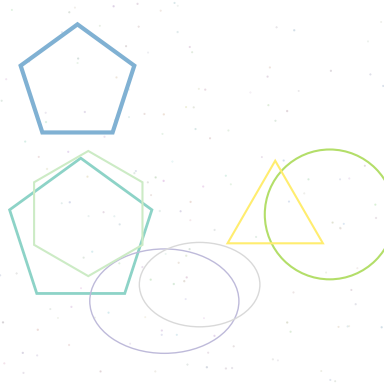[{"shape": "pentagon", "thickness": 2, "radius": 0.97, "center": [0.21, 0.395]}, {"shape": "oval", "thickness": 1, "radius": 0.97, "center": [0.427, 0.218]}, {"shape": "pentagon", "thickness": 3, "radius": 0.78, "center": [0.201, 0.782]}, {"shape": "circle", "thickness": 1.5, "radius": 0.84, "center": [0.856, 0.443]}, {"shape": "oval", "thickness": 1, "radius": 0.78, "center": [0.518, 0.261]}, {"shape": "hexagon", "thickness": 1.5, "radius": 0.81, "center": [0.229, 0.445]}, {"shape": "triangle", "thickness": 1.5, "radius": 0.71, "center": [0.715, 0.44]}]